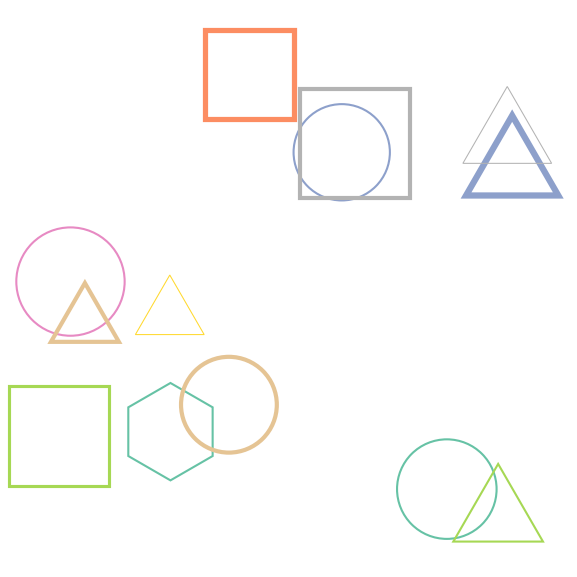[{"shape": "circle", "thickness": 1, "radius": 0.43, "center": [0.774, 0.152]}, {"shape": "hexagon", "thickness": 1, "radius": 0.42, "center": [0.295, 0.252]}, {"shape": "square", "thickness": 2.5, "radius": 0.38, "center": [0.431, 0.871]}, {"shape": "circle", "thickness": 1, "radius": 0.42, "center": [0.592, 0.735]}, {"shape": "triangle", "thickness": 3, "radius": 0.46, "center": [0.887, 0.707]}, {"shape": "circle", "thickness": 1, "radius": 0.47, "center": [0.122, 0.512]}, {"shape": "triangle", "thickness": 1, "radius": 0.45, "center": [0.863, 0.106]}, {"shape": "square", "thickness": 1.5, "radius": 0.43, "center": [0.103, 0.244]}, {"shape": "triangle", "thickness": 0.5, "radius": 0.34, "center": [0.294, 0.454]}, {"shape": "circle", "thickness": 2, "radius": 0.41, "center": [0.396, 0.298]}, {"shape": "triangle", "thickness": 2, "radius": 0.34, "center": [0.147, 0.441]}, {"shape": "triangle", "thickness": 0.5, "radius": 0.44, "center": [0.878, 0.761]}, {"shape": "square", "thickness": 2, "radius": 0.47, "center": [0.615, 0.75]}]